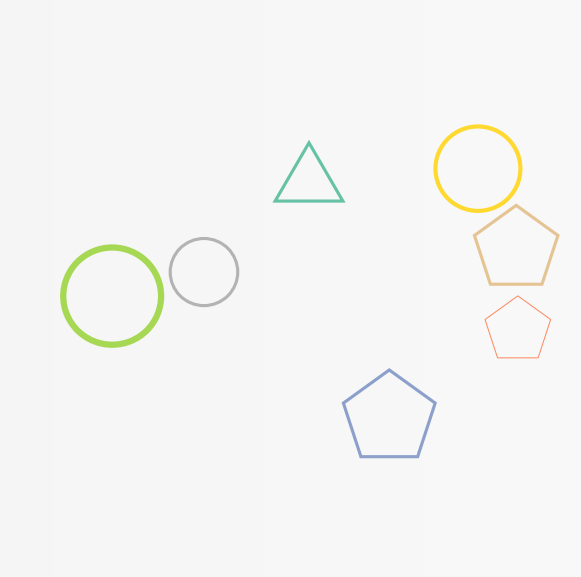[{"shape": "triangle", "thickness": 1.5, "radius": 0.34, "center": [0.532, 0.685]}, {"shape": "pentagon", "thickness": 0.5, "radius": 0.3, "center": [0.891, 0.427]}, {"shape": "pentagon", "thickness": 1.5, "radius": 0.42, "center": [0.67, 0.275]}, {"shape": "circle", "thickness": 3, "radius": 0.42, "center": [0.193, 0.486]}, {"shape": "circle", "thickness": 2, "radius": 0.37, "center": [0.822, 0.707]}, {"shape": "pentagon", "thickness": 1.5, "radius": 0.38, "center": [0.888, 0.568]}, {"shape": "circle", "thickness": 1.5, "radius": 0.29, "center": [0.351, 0.528]}]